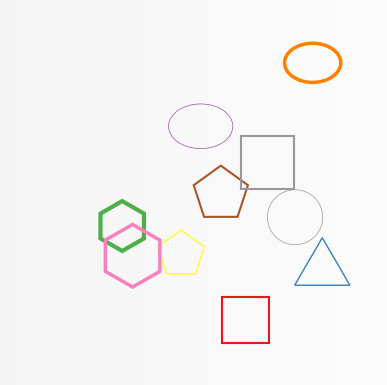[{"shape": "square", "thickness": 1.5, "radius": 0.3, "center": [0.633, 0.169]}, {"shape": "triangle", "thickness": 1, "radius": 0.41, "center": [0.832, 0.3]}, {"shape": "hexagon", "thickness": 3, "radius": 0.32, "center": [0.315, 0.413]}, {"shape": "oval", "thickness": 0.5, "radius": 0.41, "center": [0.518, 0.672]}, {"shape": "oval", "thickness": 2.5, "radius": 0.36, "center": [0.807, 0.837]}, {"shape": "pentagon", "thickness": 1, "radius": 0.32, "center": [0.467, 0.34]}, {"shape": "pentagon", "thickness": 1.5, "radius": 0.37, "center": [0.57, 0.496]}, {"shape": "hexagon", "thickness": 2.5, "radius": 0.41, "center": [0.342, 0.336]}, {"shape": "circle", "thickness": 0.5, "radius": 0.36, "center": [0.761, 0.436]}, {"shape": "square", "thickness": 1.5, "radius": 0.34, "center": [0.69, 0.578]}]